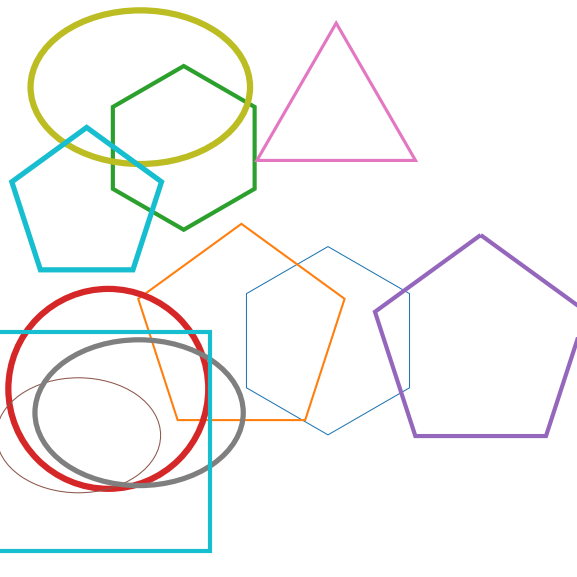[{"shape": "hexagon", "thickness": 0.5, "radius": 0.82, "center": [0.568, 0.409]}, {"shape": "pentagon", "thickness": 1, "radius": 0.94, "center": [0.418, 0.424]}, {"shape": "hexagon", "thickness": 2, "radius": 0.71, "center": [0.318, 0.743]}, {"shape": "circle", "thickness": 3, "radius": 0.87, "center": [0.188, 0.326]}, {"shape": "pentagon", "thickness": 2, "radius": 0.96, "center": [0.832, 0.4]}, {"shape": "oval", "thickness": 0.5, "radius": 0.71, "center": [0.136, 0.245]}, {"shape": "triangle", "thickness": 1.5, "radius": 0.79, "center": [0.582, 0.801]}, {"shape": "oval", "thickness": 2.5, "radius": 0.9, "center": [0.241, 0.285]}, {"shape": "oval", "thickness": 3, "radius": 0.95, "center": [0.243, 0.848]}, {"shape": "square", "thickness": 2, "radius": 0.95, "center": [0.175, 0.234]}, {"shape": "pentagon", "thickness": 2.5, "radius": 0.68, "center": [0.15, 0.642]}]